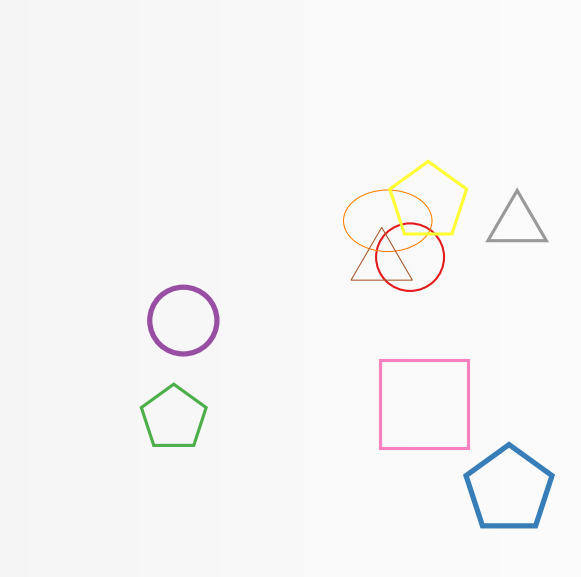[{"shape": "circle", "thickness": 1, "radius": 0.29, "center": [0.706, 0.554]}, {"shape": "pentagon", "thickness": 2.5, "radius": 0.39, "center": [0.876, 0.151]}, {"shape": "pentagon", "thickness": 1.5, "radius": 0.29, "center": [0.299, 0.275]}, {"shape": "circle", "thickness": 2.5, "radius": 0.29, "center": [0.315, 0.444]}, {"shape": "oval", "thickness": 0.5, "radius": 0.38, "center": [0.667, 0.617]}, {"shape": "pentagon", "thickness": 1.5, "radius": 0.35, "center": [0.737, 0.65]}, {"shape": "triangle", "thickness": 0.5, "radius": 0.3, "center": [0.657, 0.544]}, {"shape": "square", "thickness": 1.5, "radius": 0.38, "center": [0.73, 0.3]}, {"shape": "triangle", "thickness": 1.5, "radius": 0.29, "center": [0.89, 0.611]}]